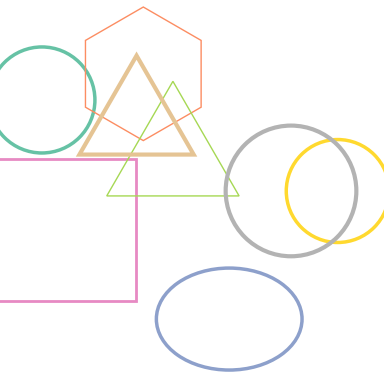[{"shape": "circle", "thickness": 2.5, "radius": 0.69, "center": [0.109, 0.74]}, {"shape": "hexagon", "thickness": 1, "radius": 0.87, "center": [0.372, 0.808]}, {"shape": "oval", "thickness": 2.5, "radius": 0.95, "center": [0.595, 0.171]}, {"shape": "square", "thickness": 2, "radius": 0.92, "center": [0.168, 0.402]}, {"shape": "triangle", "thickness": 1, "radius": 0.99, "center": [0.449, 0.59]}, {"shape": "circle", "thickness": 2.5, "radius": 0.67, "center": [0.877, 0.504]}, {"shape": "triangle", "thickness": 3, "radius": 0.86, "center": [0.355, 0.684]}, {"shape": "circle", "thickness": 3, "radius": 0.85, "center": [0.756, 0.504]}]